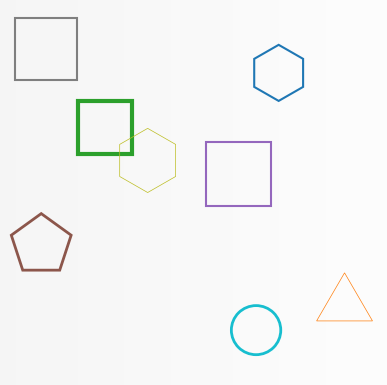[{"shape": "hexagon", "thickness": 1.5, "radius": 0.36, "center": [0.719, 0.811]}, {"shape": "triangle", "thickness": 0.5, "radius": 0.42, "center": [0.889, 0.208]}, {"shape": "square", "thickness": 3, "radius": 0.35, "center": [0.27, 0.669]}, {"shape": "square", "thickness": 1.5, "radius": 0.42, "center": [0.615, 0.549]}, {"shape": "pentagon", "thickness": 2, "radius": 0.41, "center": [0.106, 0.364]}, {"shape": "square", "thickness": 1.5, "radius": 0.4, "center": [0.12, 0.873]}, {"shape": "hexagon", "thickness": 0.5, "radius": 0.42, "center": [0.381, 0.583]}, {"shape": "circle", "thickness": 2, "radius": 0.32, "center": [0.661, 0.142]}]